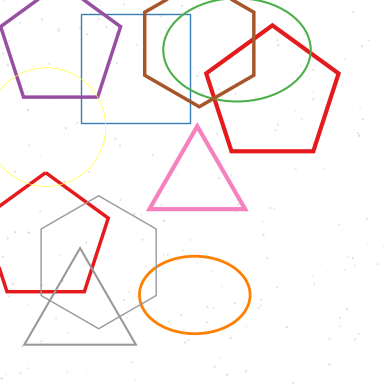[{"shape": "pentagon", "thickness": 3, "radius": 0.9, "center": [0.708, 0.753]}, {"shape": "pentagon", "thickness": 2.5, "radius": 0.85, "center": [0.119, 0.381]}, {"shape": "square", "thickness": 1, "radius": 0.71, "center": [0.352, 0.821]}, {"shape": "oval", "thickness": 1.5, "radius": 0.96, "center": [0.616, 0.87]}, {"shape": "pentagon", "thickness": 2.5, "radius": 0.82, "center": [0.157, 0.88]}, {"shape": "oval", "thickness": 2, "radius": 0.72, "center": [0.506, 0.234]}, {"shape": "circle", "thickness": 0.5, "radius": 0.77, "center": [0.12, 0.67]}, {"shape": "hexagon", "thickness": 2.5, "radius": 0.82, "center": [0.518, 0.886]}, {"shape": "triangle", "thickness": 3, "radius": 0.72, "center": [0.512, 0.529]}, {"shape": "hexagon", "thickness": 1, "radius": 0.86, "center": [0.256, 0.319]}, {"shape": "triangle", "thickness": 1.5, "radius": 0.84, "center": [0.208, 0.188]}]